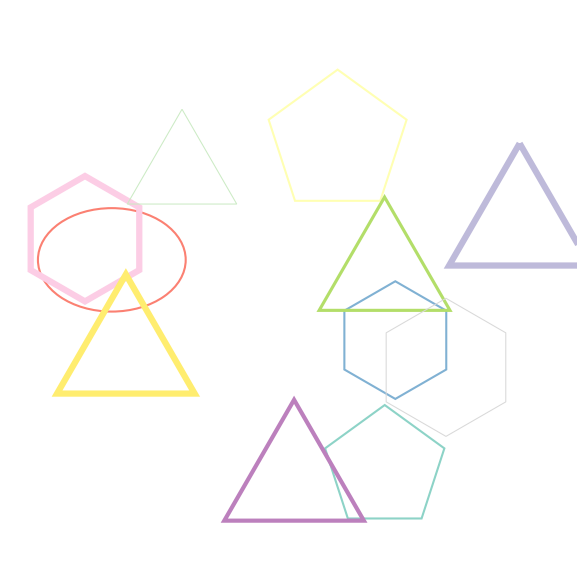[{"shape": "pentagon", "thickness": 1, "radius": 0.54, "center": [0.666, 0.189]}, {"shape": "pentagon", "thickness": 1, "radius": 0.63, "center": [0.585, 0.753]}, {"shape": "triangle", "thickness": 3, "radius": 0.7, "center": [0.9, 0.61]}, {"shape": "oval", "thickness": 1, "radius": 0.64, "center": [0.194, 0.549]}, {"shape": "hexagon", "thickness": 1, "radius": 0.51, "center": [0.685, 0.41]}, {"shape": "triangle", "thickness": 1.5, "radius": 0.65, "center": [0.666, 0.527]}, {"shape": "hexagon", "thickness": 3, "radius": 0.54, "center": [0.147, 0.586]}, {"shape": "hexagon", "thickness": 0.5, "radius": 0.6, "center": [0.772, 0.363]}, {"shape": "triangle", "thickness": 2, "radius": 0.7, "center": [0.509, 0.167]}, {"shape": "triangle", "thickness": 0.5, "radius": 0.55, "center": [0.315, 0.701]}, {"shape": "triangle", "thickness": 3, "radius": 0.69, "center": [0.218, 0.386]}]